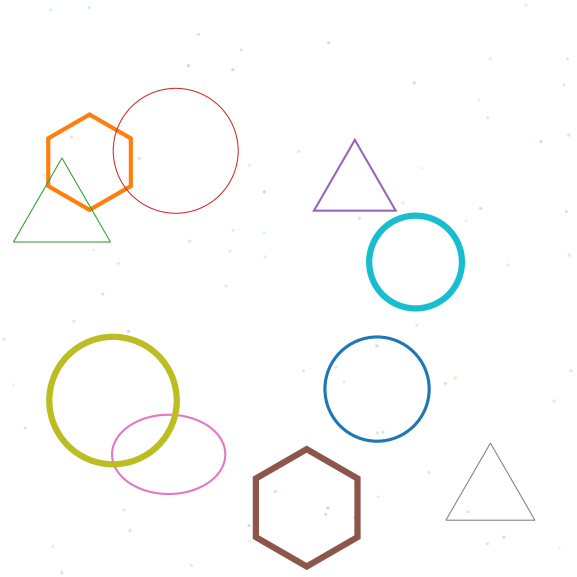[{"shape": "circle", "thickness": 1.5, "radius": 0.45, "center": [0.653, 0.325]}, {"shape": "hexagon", "thickness": 2, "radius": 0.41, "center": [0.155, 0.718]}, {"shape": "triangle", "thickness": 0.5, "radius": 0.49, "center": [0.107, 0.629]}, {"shape": "circle", "thickness": 0.5, "radius": 0.54, "center": [0.304, 0.738]}, {"shape": "triangle", "thickness": 1, "radius": 0.41, "center": [0.614, 0.675]}, {"shape": "hexagon", "thickness": 3, "radius": 0.51, "center": [0.531, 0.12]}, {"shape": "oval", "thickness": 1, "radius": 0.49, "center": [0.292, 0.212]}, {"shape": "triangle", "thickness": 0.5, "radius": 0.45, "center": [0.849, 0.143]}, {"shape": "circle", "thickness": 3, "radius": 0.55, "center": [0.196, 0.306]}, {"shape": "circle", "thickness": 3, "radius": 0.4, "center": [0.72, 0.545]}]